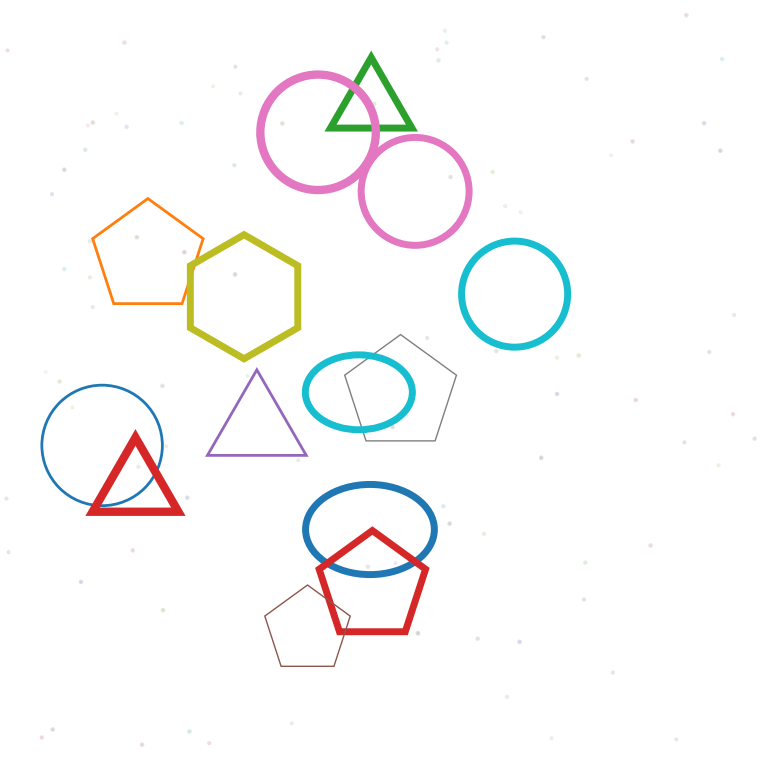[{"shape": "oval", "thickness": 2.5, "radius": 0.42, "center": [0.48, 0.312]}, {"shape": "circle", "thickness": 1, "radius": 0.39, "center": [0.133, 0.422]}, {"shape": "pentagon", "thickness": 1, "radius": 0.38, "center": [0.192, 0.667]}, {"shape": "triangle", "thickness": 2.5, "radius": 0.31, "center": [0.482, 0.864]}, {"shape": "pentagon", "thickness": 2.5, "radius": 0.36, "center": [0.484, 0.238]}, {"shape": "triangle", "thickness": 3, "radius": 0.32, "center": [0.176, 0.368]}, {"shape": "triangle", "thickness": 1, "radius": 0.37, "center": [0.334, 0.446]}, {"shape": "pentagon", "thickness": 0.5, "radius": 0.29, "center": [0.399, 0.182]}, {"shape": "circle", "thickness": 3, "radius": 0.37, "center": [0.413, 0.828]}, {"shape": "circle", "thickness": 2.5, "radius": 0.35, "center": [0.539, 0.751]}, {"shape": "pentagon", "thickness": 0.5, "radius": 0.38, "center": [0.52, 0.489]}, {"shape": "hexagon", "thickness": 2.5, "radius": 0.4, "center": [0.317, 0.615]}, {"shape": "circle", "thickness": 2.5, "radius": 0.34, "center": [0.668, 0.618]}, {"shape": "oval", "thickness": 2.5, "radius": 0.35, "center": [0.466, 0.491]}]